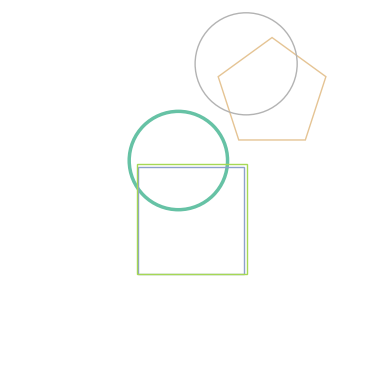[{"shape": "circle", "thickness": 2.5, "radius": 0.64, "center": [0.463, 0.583]}, {"shape": "square", "thickness": 1, "radius": 0.69, "center": [0.496, 0.427]}, {"shape": "square", "thickness": 1, "radius": 0.71, "center": [0.498, 0.432]}, {"shape": "pentagon", "thickness": 1, "radius": 0.74, "center": [0.707, 0.755]}, {"shape": "circle", "thickness": 1, "radius": 0.66, "center": [0.639, 0.834]}]